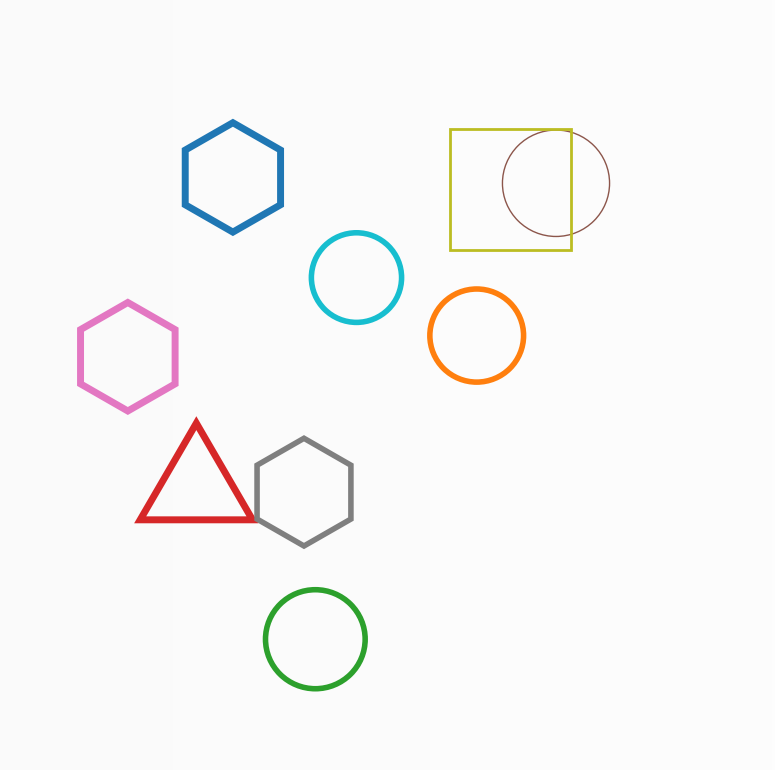[{"shape": "hexagon", "thickness": 2.5, "radius": 0.36, "center": [0.301, 0.77]}, {"shape": "circle", "thickness": 2, "radius": 0.3, "center": [0.615, 0.564]}, {"shape": "circle", "thickness": 2, "radius": 0.32, "center": [0.407, 0.17]}, {"shape": "triangle", "thickness": 2.5, "radius": 0.42, "center": [0.253, 0.367]}, {"shape": "circle", "thickness": 0.5, "radius": 0.35, "center": [0.717, 0.762]}, {"shape": "hexagon", "thickness": 2.5, "radius": 0.35, "center": [0.165, 0.537]}, {"shape": "hexagon", "thickness": 2, "radius": 0.35, "center": [0.392, 0.361]}, {"shape": "square", "thickness": 1, "radius": 0.39, "center": [0.659, 0.754]}, {"shape": "circle", "thickness": 2, "radius": 0.29, "center": [0.46, 0.639]}]